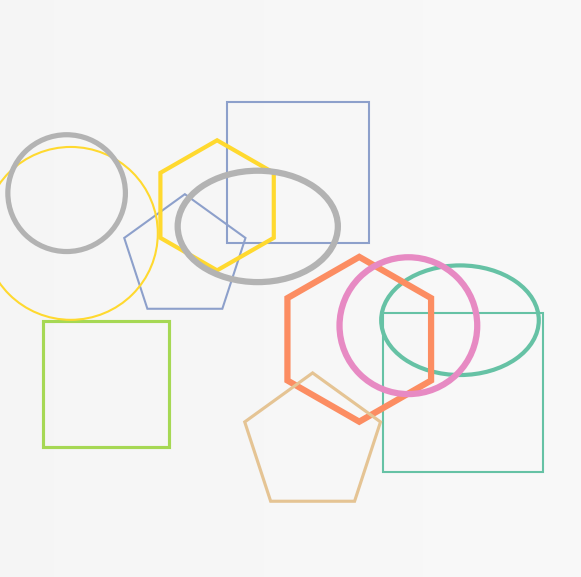[{"shape": "oval", "thickness": 2, "radius": 0.68, "center": [0.791, 0.445]}, {"shape": "square", "thickness": 1, "radius": 0.69, "center": [0.797, 0.32]}, {"shape": "hexagon", "thickness": 3, "radius": 0.71, "center": [0.618, 0.412]}, {"shape": "pentagon", "thickness": 1, "radius": 0.55, "center": [0.318, 0.553]}, {"shape": "square", "thickness": 1, "radius": 0.61, "center": [0.512, 0.7]}, {"shape": "circle", "thickness": 3, "radius": 0.59, "center": [0.703, 0.435]}, {"shape": "square", "thickness": 1.5, "radius": 0.54, "center": [0.182, 0.334]}, {"shape": "hexagon", "thickness": 2, "radius": 0.56, "center": [0.374, 0.644]}, {"shape": "circle", "thickness": 1, "radius": 0.75, "center": [0.122, 0.595]}, {"shape": "pentagon", "thickness": 1.5, "radius": 0.61, "center": [0.538, 0.231]}, {"shape": "oval", "thickness": 3, "radius": 0.69, "center": [0.443, 0.607]}, {"shape": "circle", "thickness": 2.5, "radius": 0.51, "center": [0.115, 0.665]}]